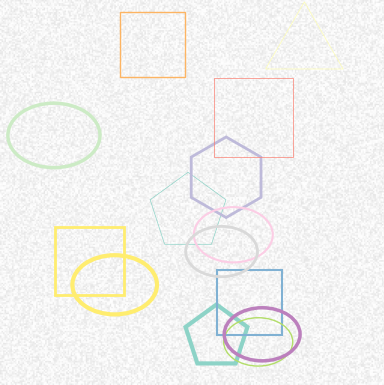[{"shape": "pentagon", "thickness": 0.5, "radius": 0.52, "center": [0.488, 0.449]}, {"shape": "pentagon", "thickness": 3, "radius": 0.42, "center": [0.562, 0.124]}, {"shape": "triangle", "thickness": 0.5, "radius": 0.58, "center": [0.791, 0.879]}, {"shape": "hexagon", "thickness": 2, "radius": 0.52, "center": [0.587, 0.54]}, {"shape": "square", "thickness": 0.5, "radius": 0.51, "center": [0.659, 0.695]}, {"shape": "square", "thickness": 1.5, "radius": 0.42, "center": [0.648, 0.215]}, {"shape": "square", "thickness": 1, "radius": 0.42, "center": [0.396, 0.884]}, {"shape": "oval", "thickness": 1, "radius": 0.45, "center": [0.671, 0.112]}, {"shape": "oval", "thickness": 1.5, "radius": 0.51, "center": [0.606, 0.39]}, {"shape": "oval", "thickness": 2, "radius": 0.47, "center": [0.576, 0.347]}, {"shape": "oval", "thickness": 2.5, "radius": 0.49, "center": [0.681, 0.132]}, {"shape": "oval", "thickness": 2.5, "radius": 0.6, "center": [0.14, 0.648]}, {"shape": "oval", "thickness": 3, "radius": 0.55, "center": [0.298, 0.26]}, {"shape": "square", "thickness": 2, "radius": 0.44, "center": [0.232, 0.322]}]